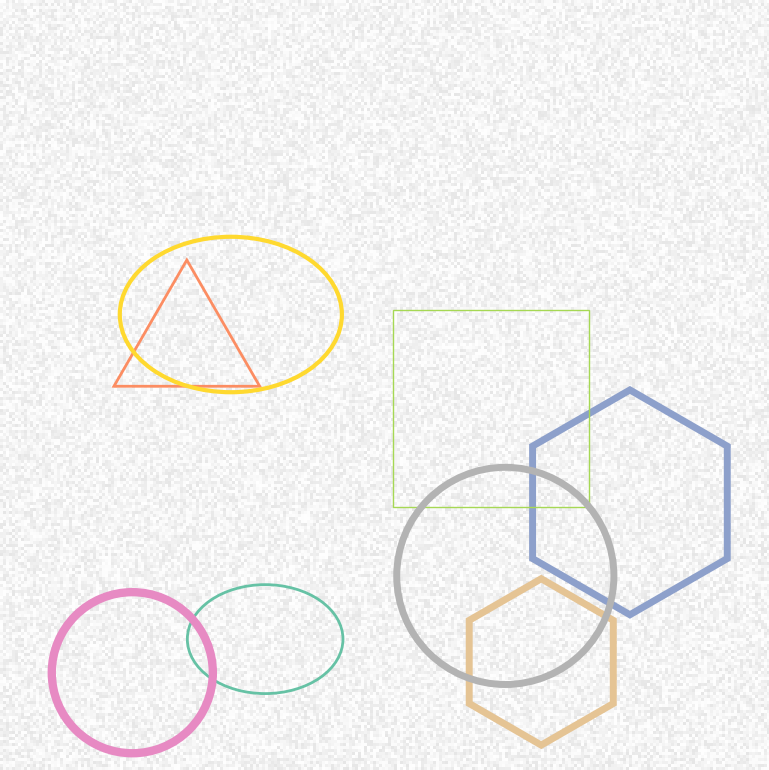[{"shape": "oval", "thickness": 1, "radius": 0.51, "center": [0.344, 0.17]}, {"shape": "triangle", "thickness": 1, "radius": 0.55, "center": [0.243, 0.553]}, {"shape": "hexagon", "thickness": 2.5, "radius": 0.73, "center": [0.818, 0.348]}, {"shape": "circle", "thickness": 3, "radius": 0.52, "center": [0.172, 0.126]}, {"shape": "square", "thickness": 0.5, "radius": 0.64, "center": [0.638, 0.47]}, {"shape": "oval", "thickness": 1.5, "radius": 0.72, "center": [0.3, 0.592]}, {"shape": "hexagon", "thickness": 2.5, "radius": 0.54, "center": [0.703, 0.14]}, {"shape": "circle", "thickness": 2.5, "radius": 0.71, "center": [0.656, 0.252]}]